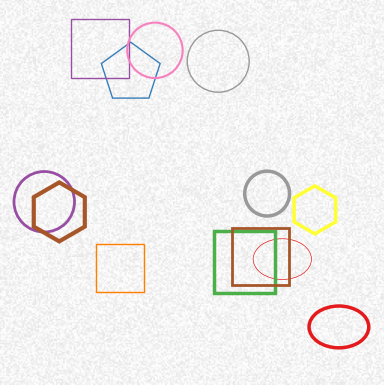[{"shape": "oval", "thickness": 2.5, "radius": 0.39, "center": [0.88, 0.151]}, {"shape": "oval", "thickness": 0.5, "radius": 0.38, "center": [0.733, 0.327]}, {"shape": "pentagon", "thickness": 1, "radius": 0.4, "center": [0.34, 0.81]}, {"shape": "square", "thickness": 2.5, "radius": 0.4, "center": [0.635, 0.319]}, {"shape": "square", "thickness": 1, "radius": 0.38, "center": [0.26, 0.875]}, {"shape": "circle", "thickness": 2, "radius": 0.39, "center": [0.115, 0.476]}, {"shape": "square", "thickness": 1, "radius": 0.31, "center": [0.311, 0.304]}, {"shape": "hexagon", "thickness": 2.5, "radius": 0.31, "center": [0.818, 0.455]}, {"shape": "hexagon", "thickness": 3, "radius": 0.38, "center": [0.154, 0.45]}, {"shape": "square", "thickness": 2, "radius": 0.37, "center": [0.677, 0.333]}, {"shape": "circle", "thickness": 1.5, "radius": 0.36, "center": [0.402, 0.869]}, {"shape": "circle", "thickness": 1, "radius": 0.4, "center": [0.567, 0.841]}, {"shape": "circle", "thickness": 2.5, "radius": 0.29, "center": [0.694, 0.497]}]